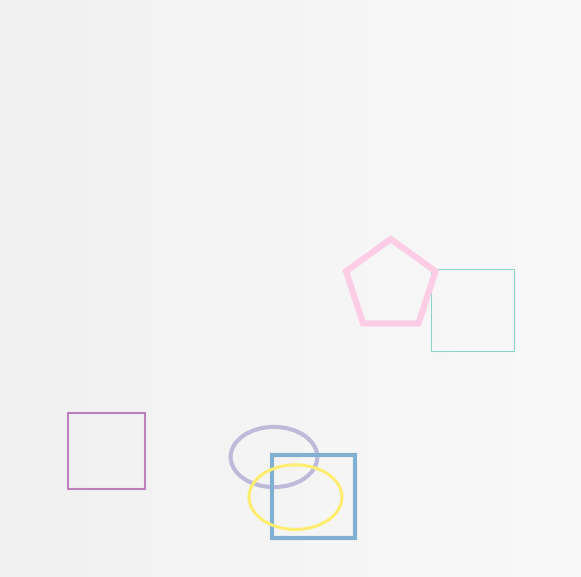[{"shape": "square", "thickness": 0.5, "radius": 0.36, "center": [0.813, 0.462]}, {"shape": "oval", "thickness": 2, "radius": 0.37, "center": [0.471, 0.208]}, {"shape": "square", "thickness": 2, "radius": 0.36, "center": [0.539, 0.139]}, {"shape": "pentagon", "thickness": 3, "radius": 0.4, "center": [0.672, 0.504]}, {"shape": "square", "thickness": 1, "radius": 0.33, "center": [0.183, 0.218]}, {"shape": "oval", "thickness": 1.5, "radius": 0.4, "center": [0.508, 0.138]}]